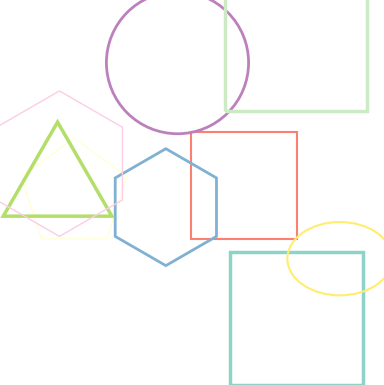[{"shape": "square", "thickness": 2.5, "radius": 0.86, "center": [0.77, 0.174]}, {"shape": "pentagon", "thickness": 0.5, "radius": 0.72, "center": [0.192, 0.496]}, {"shape": "square", "thickness": 1.5, "radius": 0.69, "center": [0.633, 0.519]}, {"shape": "hexagon", "thickness": 2, "radius": 0.76, "center": [0.431, 0.462]}, {"shape": "triangle", "thickness": 2.5, "radius": 0.81, "center": [0.15, 0.52]}, {"shape": "hexagon", "thickness": 1, "radius": 0.94, "center": [0.154, 0.575]}, {"shape": "circle", "thickness": 2, "radius": 0.92, "center": [0.461, 0.837]}, {"shape": "square", "thickness": 2.5, "radius": 0.92, "center": [0.769, 0.896]}, {"shape": "oval", "thickness": 1.5, "radius": 0.68, "center": [0.882, 0.328]}]